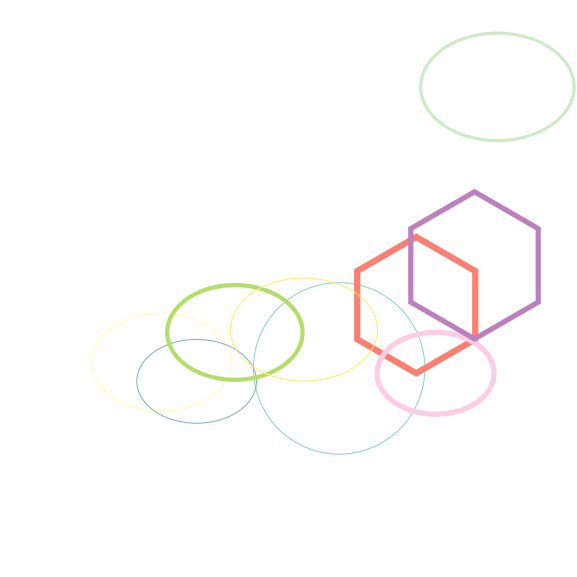[{"shape": "circle", "thickness": 0.5, "radius": 0.74, "center": [0.587, 0.361]}, {"shape": "oval", "thickness": 0.5, "radius": 0.6, "center": [0.279, 0.372]}, {"shape": "hexagon", "thickness": 3, "radius": 0.59, "center": [0.721, 0.471]}, {"shape": "oval", "thickness": 0.5, "radius": 0.52, "center": [0.341, 0.339]}, {"shape": "oval", "thickness": 2, "radius": 0.59, "center": [0.407, 0.424]}, {"shape": "oval", "thickness": 2.5, "radius": 0.51, "center": [0.754, 0.353]}, {"shape": "hexagon", "thickness": 2.5, "radius": 0.64, "center": [0.822, 0.54]}, {"shape": "oval", "thickness": 1.5, "radius": 0.66, "center": [0.861, 0.849]}, {"shape": "oval", "thickness": 0.5, "radius": 0.64, "center": [0.526, 0.428]}]